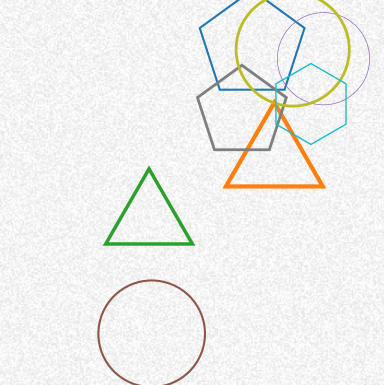[{"shape": "pentagon", "thickness": 1.5, "radius": 0.72, "center": [0.655, 0.883]}, {"shape": "triangle", "thickness": 3, "radius": 0.73, "center": [0.713, 0.588]}, {"shape": "triangle", "thickness": 2.5, "radius": 0.65, "center": [0.387, 0.431]}, {"shape": "circle", "thickness": 0.5, "radius": 0.6, "center": [0.84, 0.848]}, {"shape": "circle", "thickness": 1.5, "radius": 0.69, "center": [0.394, 0.133]}, {"shape": "pentagon", "thickness": 2, "radius": 0.61, "center": [0.628, 0.709]}, {"shape": "circle", "thickness": 2, "radius": 0.73, "center": [0.76, 0.871]}, {"shape": "hexagon", "thickness": 1, "radius": 0.53, "center": [0.808, 0.73]}]